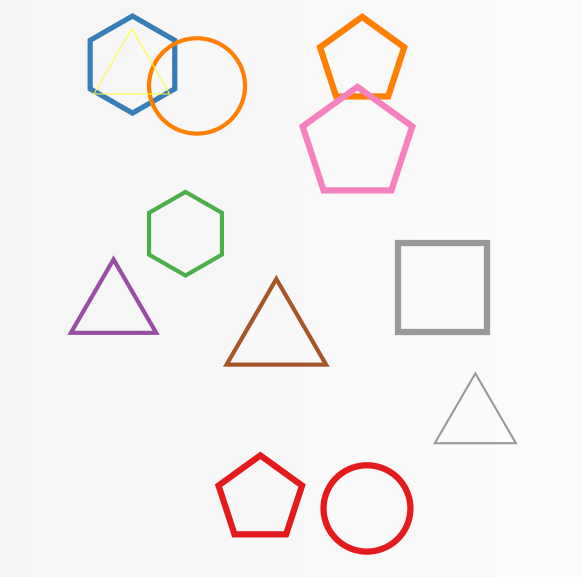[{"shape": "circle", "thickness": 3, "radius": 0.37, "center": [0.631, 0.119]}, {"shape": "pentagon", "thickness": 3, "radius": 0.38, "center": [0.448, 0.135]}, {"shape": "hexagon", "thickness": 2.5, "radius": 0.42, "center": [0.228, 0.887]}, {"shape": "hexagon", "thickness": 2, "radius": 0.36, "center": [0.319, 0.594]}, {"shape": "triangle", "thickness": 2, "radius": 0.42, "center": [0.195, 0.465]}, {"shape": "circle", "thickness": 2, "radius": 0.41, "center": [0.339, 0.85]}, {"shape": "pentagon", "thickness": 3, "radius": 0.38, "center": [0.623, 0.894]}, {"shape": "triangle", "thickness": 0.5, "radius": 0.38, "center": [0.227, 0.874]}, {"shape": "triangle", "thickness": 2, "radius": 0.49, "center": [0.475, 0.417]}, {"shape": "pentagon", "thickness": 3, "radius": 0.5, "center": [0.615, 0.75]}, {"shape": "square", "thickness": 3, "radius": 0.38, "center": [0.761, 0.501]}, {"shape": "triangle", "thickness": 1, "radius": 0.4, "center": [0.818, 0.272]}]